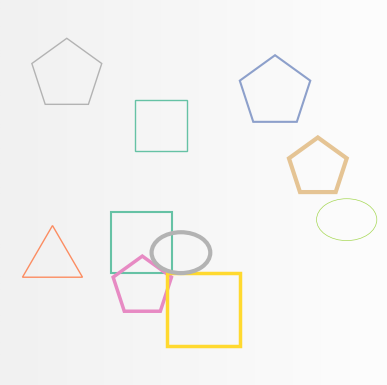[{"shape": "square", "thickness": 1.5, "radius": 0.4, "center": [0.365, 0.371]}, {"shape": "square", "thickness": 1, "radius": 0.33, "center": [0.415, 0.673]}, {"shape": "triangle", "thickness": 1, "radius": 0.45, "center": [0.135, 0.325]}, {"shape": "pentagon", "thickness": 1.5, "radius": 0.48, "center": [0.71, 0.761]}, {"shape": "pentagon", "thickness": 2.5, "radius": 0.4, "center": [0.367, 0.256]}, {"shape": "oval", "thickness": 0.5, "radius": 0.39, "center": [0.895, 0.429]}, {"shape": "square", "thickness": 2.5, "radius": 0.47, "center": [0.525, 0.197]}, {"shape": "pentagon", "thickness": 3, "radius": 0.39, "center": [0.82, 0.565]}, {"shape": "oval", "thickness": 3, "radius": 0.38, "center": [0.467, 0.344]}, {"shape": "pentagon", "thickness": 1, "radius": 0.47, "center": [0.172, 0.806]}]